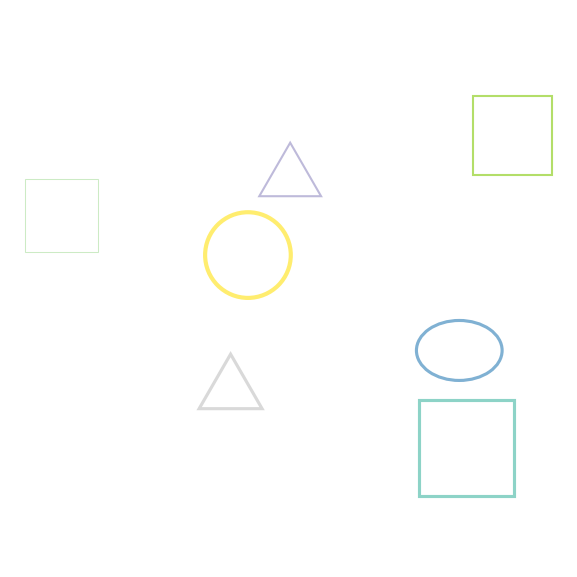[{"shape": "square", "thickness": 1.5, "radius": 0.41, "center": [0.808, 0.224]}, {"shape": "triangle", "thickness": 1, "radius": 0.31, "center": [0.502, 0.69]}, {"shape": "oval", "thickness": 1.5, "radius": 0.37, "center": [0.795, 0.392]}, {"shape": "square", "thickness": 1, "radius": 0.34, "center": [0.887, 0.764]}, {"shape": "triangle", "thickness": 1.5, "radius": 0.31, "center": [0.399, 0.323]}, {"shape": "square", "thickness": 0.5, "radius": 0.32, "center": [0.106, 0.627]}, {"shape": "circle", "thickness": 2, "radius": 0.37, "center": [0.429, 0.557]}]